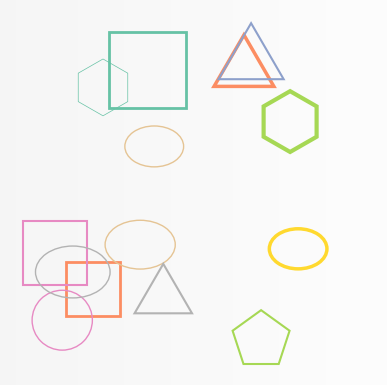[{"shape": "hexagon", "thickness": 0.5, "radius": 0.37, "center": [0.266, 0.773]}, {"shape": "square", "thickness": 2, "radius": 0.5, "center": [0.381, 0.818]}, {"shape": "triangle", "thickness": 2.5, "radius": 0.45, "center": [0.63, 0.82]}, {"shape": "square", "thickness": 2, "radius": 0.35, "center": [0.24, 0.249]}, {"shape": "triangle", "thickness": 1.5, "radius": 0.48, "center": [0.648, 0.843]}, {"shape": "square", "thickness": 1.5, "radius": 0.42, "center": [0.141, 0.343]}, {"shape": "circle", "thickness": 1, "radius": 0.39, "center": [0.161, 0.168]}, {"shape": "pentagon", "thickness": 1.5, "radius": 0.39, "center": [0.674, 0.117]}, {"shape": "hexagon", "thickness": 3, "radius": 0.39, "center": [0.749, 0.684]}, {"shape": "oval", "thickness": 2.5, "radius": 0.37, "center": [0.769, 0.354]}, {"shape": "oval", "thickness": 1, "radius": 0.45, "center": [0.362, 0.365]}, {"shape": "oval", "thickness": 1, "radius": 0.38, "center": [0.398, 0.62]}, {"shape": "oval", "thickness": 1, "radius": 0.48, "center": [0.188, 0.294]}, {"shape": "triangle", "thickness": 1.5, "radius": 0.43, "center": [0.421, 0.229]}]